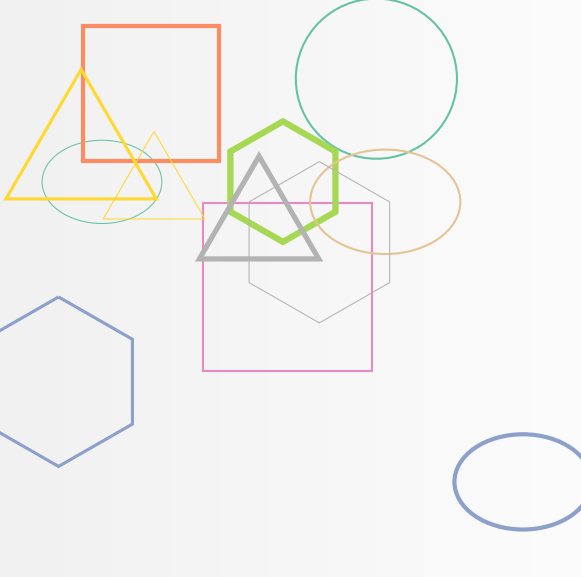[{"shape": "oval", "thickness": 0.5, "radius": 0.51, "center": [0.175, 0.684]}, {"shape": "circle", "thickness": 1, "radius": 0.69, "center": [0.648, 0.863]}, {"shape": "square", "thickness": 2, "radius": 0.59, "center": [0.259, 0.838]}, {"shape": "hexagon", "thickness": 1.5, "radius": 0.73, "center": [0.101, 0.338]}, {"shape": "oval", "thickness": 2, "radius": 0.59, "center": [0.9, 0.165]}, {"shape": "square", "thickness": 1, "radius": 0.73, "center": [0.494, 0.503]}, {"shape": "hexagon", "thickness": 3, "radius": 0.52, "center": [0.487, 0.685]}, {"shape": "triangle", "thickness": 1.5, "radius": 0.75, "center": [0.14, 0.729]}, {"shape": "triangle", "thickness": 0.5, "radius": 0.51, "center": [0.265, 0.67]}, {"shape": "oval", "thickness": 1, "radius": 0.65, "center": [0.663, 0.65]}, {"shape": "triangle", "thickness": 2.5, "radius": 0.59, "center": [0.446, 0.61]}, {"shape": "hexagon", "thickness": 0.5, "radius": 0.7, "center": [0.549, 0.58]}]